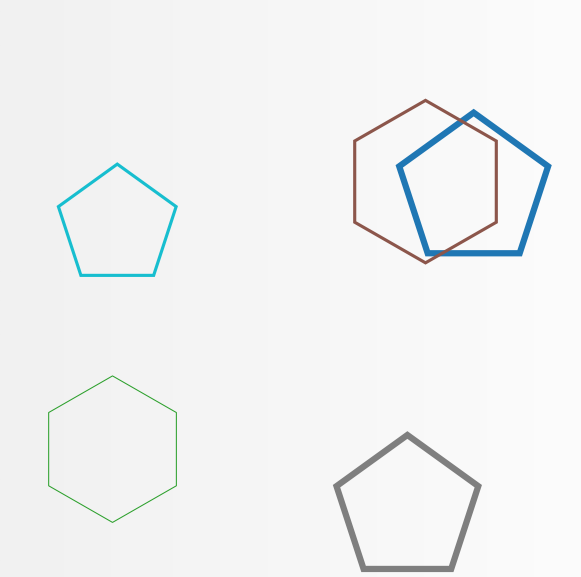[{"shape": "pentagon", "thickness": 3, "radius": 0.67, "center": [0.815, 0.67]}, {"shape": "hexagon", "thickness": 0.5, "radius": 0.63, "center": [0.194, 0.221]}, {"shape": "hexagon", "thickness": 1.5, "radius": 0.7, "center": [0.732, 0.685]}, {"shape": "pentagon", "thickness": 3, "radius": 0.64, "center": [0.701, 0.118]}, {"shape": "pentagon", "thickness": 1.5, "radius": 0.53, "center": [0.202, 0.608]}]